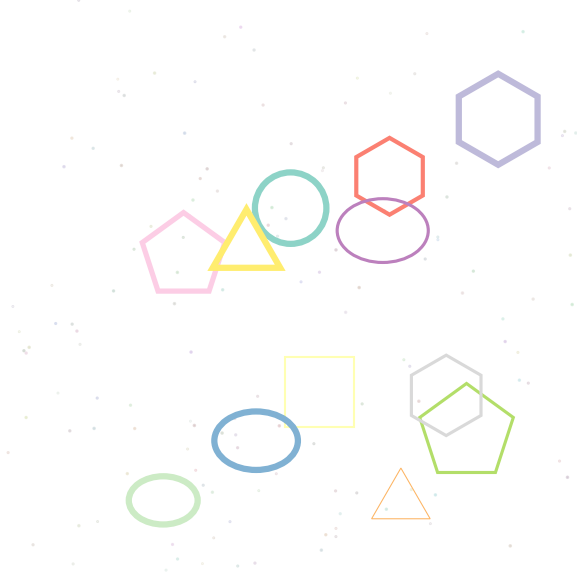[{"shape": "circle", "thickness": 3, "radius": 0.31, "center": [0.503, 0.639]}, {"shape": "square", "thickness": 1, "radius": 0.3, "center": [0.553, 0.32]}, {"shape": "hexagon", "thickness": 3, "radius": 0.39, "center": [0.863, 0.793]}, {"shape": "hexagon", "thickness": 2, "radius": 0.33, "center": [0.675, 0.694]}, {"shape": "oval", "thickness": 3, "radius": 0.36, "center": [0.444, 0.236]}, {"shape": "triangle", "thickness": 0.5, "radius": 0.29, "center": [0.694, 0.13]}, {"shape": "pentagon", "thickness": 1.5, "radius": 0.43, "center": [0.808, 0.25]}, {"shape": "pentagon", "thickness": 2.5, "radius": 0.38, "center": [0.318, 0.556]}, {"shape": "hexagon", "thickness": 1.5, "radius": 0.35, "center": [0.773, 0.315]}, {"shape": "oval", "thickness": 1.5, "radius": 0.39, "center": [0.663, 0.6]}, {"shape": "oval", "thickness": 3, "radius": 0.3, "center": [0.283, 0.133]}, {"shape": "triangle", "thickness": 3, "radius": 0.34, "center": [0.427, 0.569]}]